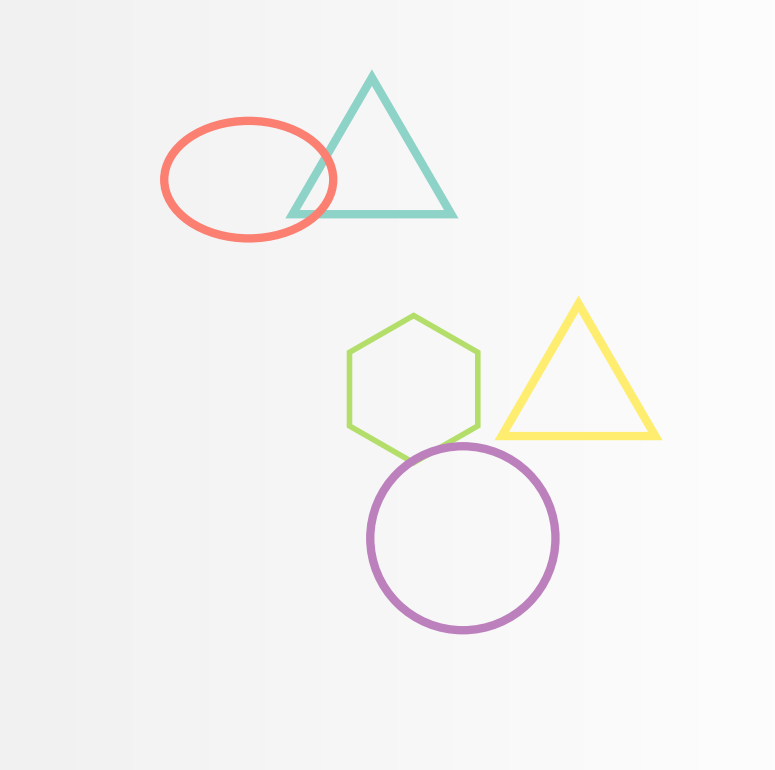[{"shape": "triangle", "thickness": 3, "radius": 0.59, "center": [0.48, 0.781]}, {"shape": "oval", "thickness": 3, "radius": 0.55, "center": [0.321, 0.767]}, {"shape": "hexagon", "thickness": 2, "radius": 0.48, "center": [0.534, 0.495]}, {"shape": "circle", "thickness": 3, "radius": 0.6, "center": [0.597, 0.301]}, {"shape": "triangle", "thickness": 3, "radius": 0.57, "center": [0.746, 0.491]}]